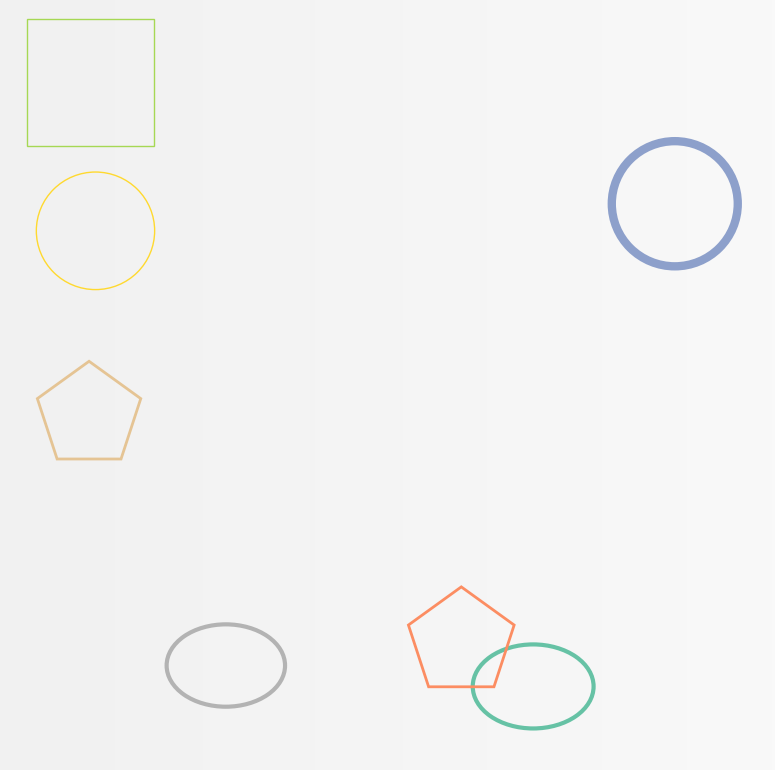[{"shape": "oval", "thickness": 1.5, "radius": 0.39, "center": [0.688, 0.109]}, {"shape": "pentagon", "thickness": 1, "radius": 0.36, "center": [0.595, 0.166]}, {"shape": "circle", "thickness": 3, "radius": 0.41, "center": [0.871, 0.735]}, {"shape": "square", "thickness": 0.5, "radius": 0.41, "center": [0.117, 0.893]}, {"shape": "circle", "thickness": 0.5, "radius": 0.38, "center": [0.123, 0.7]}, {"shape": "pentagon", "thickness": 1, "radius": 0.35, "center": [0.115, 0.461]}, {"shape": "oval", "thickness": 1.5, "radius": 0.38, "center": [0.291, 0.136]}]